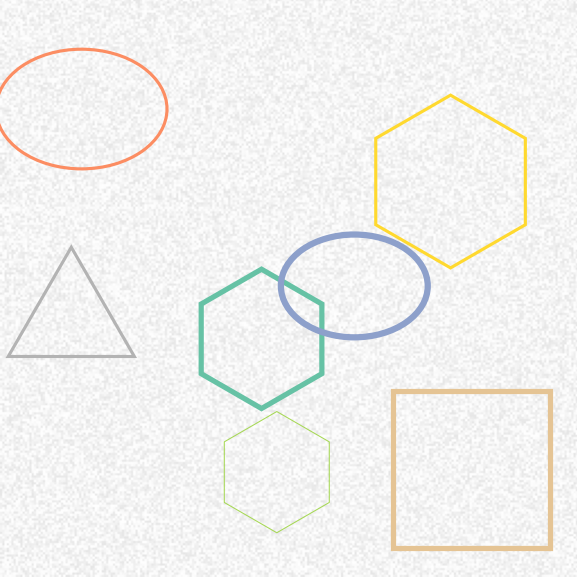[{"shape": "hexagon", "thickness": 2.5, "radius": 0.6, "center": [0.453, 0.412]}, {"shape": "oval", "thickness": 1.5, "radius": 0.74, "center": [0.141, 0.81]}, {"shape": "oval", "thickness": 3, "radius": 0.64, "center": [0.614, 0.504]}, {"shape": "hexagon", "thickness": 0.5, "radius": 0.52, "center": [0.479, 0.182]}, {"shape": "hexagon", "thickness": 1.5, "radius": 0.75, "center": [0.78, 0.685]}, {"shape": "square", "thickness": 2.5, "radius": 0.68, "center": [0.817, 0.186]}, {"shape": "triangle", "thickness": 1.5, "radius": 0.63, "center": [0.123, 0.445]}]